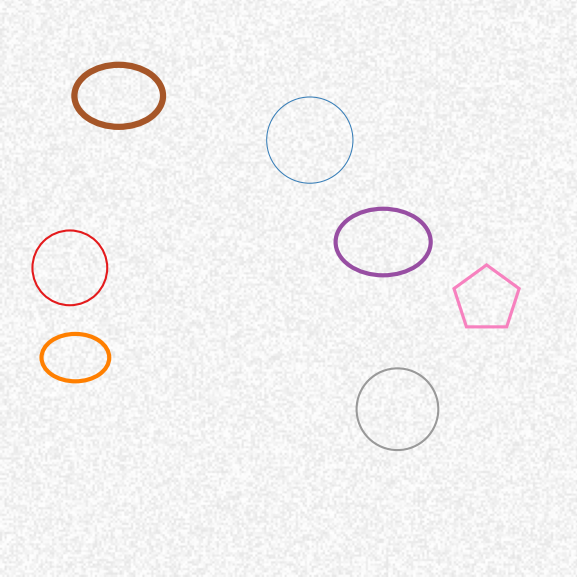[{"shape": "circle", "thickness": 1, "radius": 0.32, "center": [0.121, 0.535]}, {"shape": "circle", "thickness": 0.5, "radius": 0.37, "center": [0.536, 0.757]}, {"shape": "oval", "thickness": 2, "radius": 0.41, "center": [0.663, 0.58]}, {"shape": "oval", "thickness": 2, "radius": 0.29, "center": [0.131, 0.38]}, {"shape": "oval", "thickness": 3, "radius": 0.38, "center": [0.206, 0.833]}, {"shape": "pentagon", "thickness": 1.5, "radius": 0.3, "center": [0.843, 0.481]}, {"shape": "circle", "thickness": 1, "radius": 0.35, "center": [0.688, 0.291]}]